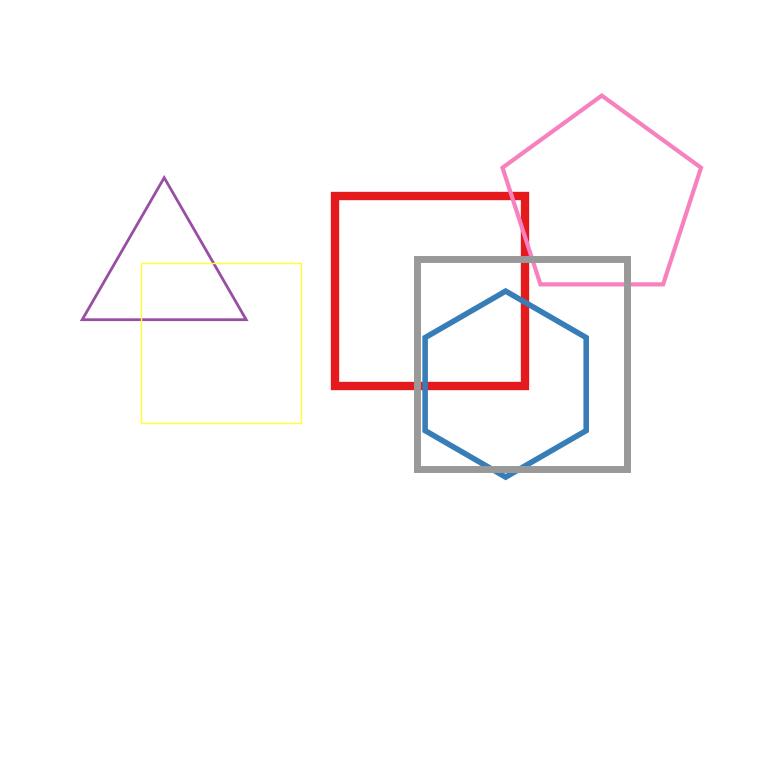[{"shape": "square", "thickness": 3, "radius": 0.62, "center": [0.559, 0.622]}, {"shape": "hexagon", "thickness": 2, "radius": 0.6, "center": [0.657, 0.501]}, {"shape": "triangle", "thickness": 1, "radius": 0.61, "center": [0.213, 0.646]}, {"shape": "square", "thickness": 0.5, "radius": 0.52, "center": [0.287, 0.555]}, {"shape": "pentagon", "thickness": 1.5, "radius": 0.68, "center": [0.782, 0.74]}, {"shape": "square", "thickness": 2.5, "radius": 0.68, "center": [0.678, 0.527]}]